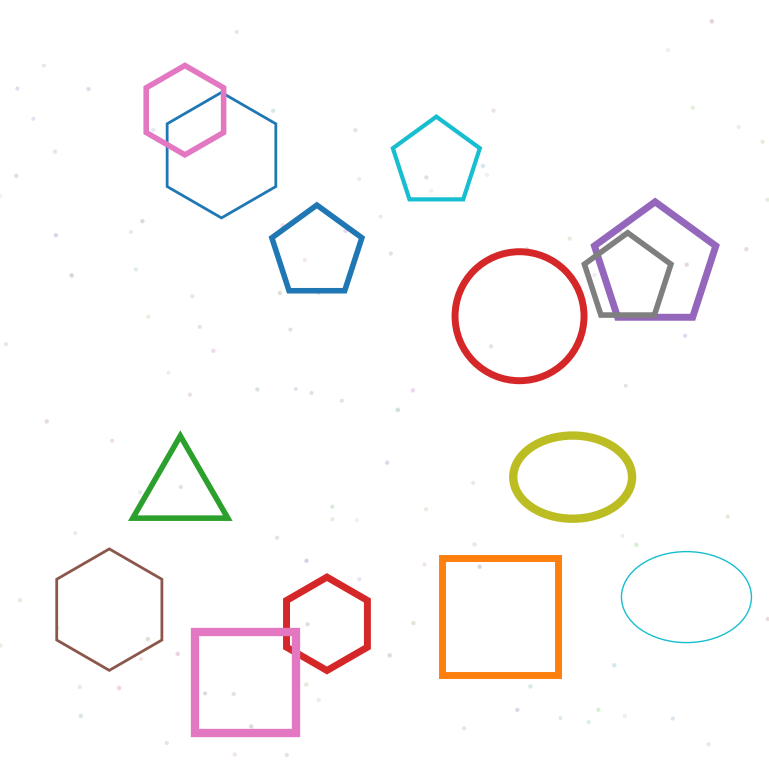[{"shape": "hexagon", "thickness": 1, "radius": 0.41, "center": [0.288, 0.798]}, {"shape": "pentagon", "thickness": 2, "radius": 0.31, "center": [0.412, 0.672]}, {"shape": "square", "thickness": 2.5, "radius": 0.38, "center": [0.649, 0.2]}, {"shape": "triangle", "thickness": 2, "radius": 0.36, "center": [0.234, 0.363]}, {"shape": "hexagon", "thickness": 2.5, "radius": 0.3, "center": [0.425, 0.19]}, {"shape": "circle", "thickness": 2.5, "radius": 0.42, "center": [0.675, 0.589]}, {"shape": "pentagon", "thickness": 2.5, "radius": 0.41, "center": [0.851, 0.655]}, {"shape": "hexagon", "thickness": 1, "radius": 0.39, "center": [0.142, 0.208]}, {"shape": "hexagon", "thickness": 2, "radius": 0.29, "center": [0.24, 0.857]}, {"shape": "square", "thickness": 3, "radius": 0.33, "center": [0.319, 0.114]}, {"shape": "pentagon", "thickness": 2, "radius": 0.3, "center": [0.815, 0.639]}, {"shape": "oval", "thickness": 3, "radius": 0.39, "center": [0.744, 0.38]}, {"shape": "pentagon", "thickness": 1.5, "radius": 0.3, "center": [0.567, 0.789]}, {"shape": "oval", "thickness": 0.5, "radius": 0.42, "center": [0.892, 0.225]}]